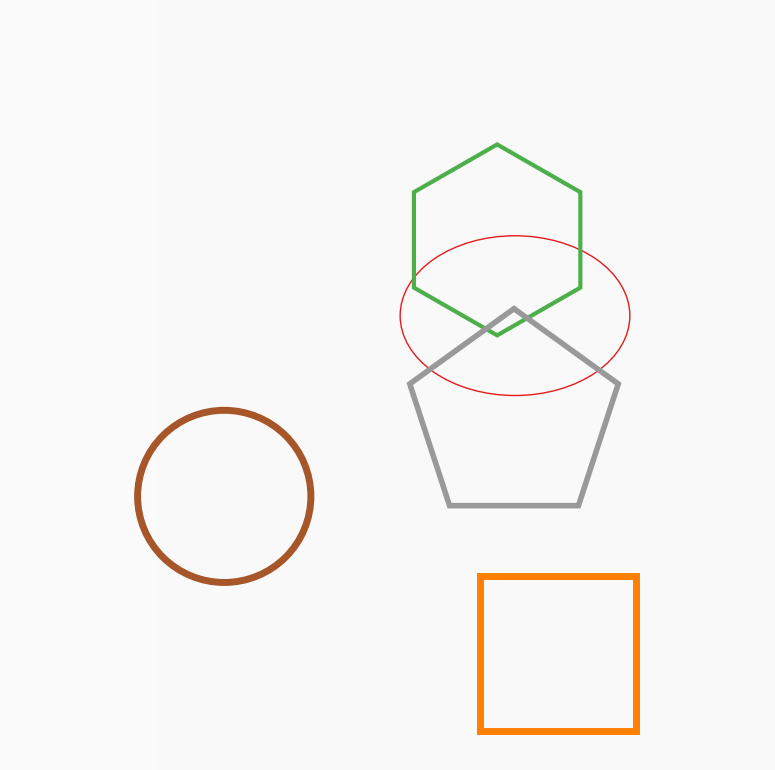[{"shape": "oval", "thickness": 0.5, "radius": 0.74, "center": [0.665, 0.59]}, {"shape": "hexagon", "thickness": 1.5, "radius": 0.62, "center": [0.641, 0.688]}, {"shape": "square", "thickness": 2.5, "radius": 0.5, "center": [0.72, 0.152]}, {"shape": "circle", "thickness": 2.5, "radius": 0.56, "center": [0.289, 0.355]}, {"shape": "pentagon", "thickness": 2, "radius": 0.71, "center": [0.663, 0.458]}]